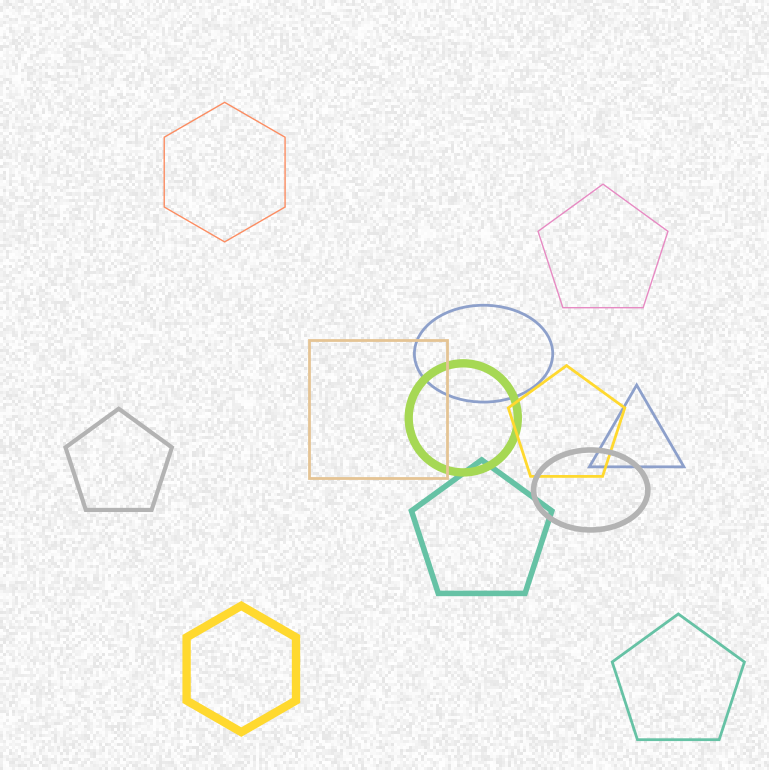[{"shape": "pentagon", "thickness": 2, "radius": 0.48, "center": [0.626, 0.307]}, {"shape": "pentagon", "thickness": 1, "radius": 0.45, "center": [0.881, 0.112]}, {"shape": "hexagon", "thickness": 0.5, "radius": 0.45, "center": [0.292, 0.776]}, {"shape": "oval", "thickness": 1, "radius": 0.45, "center": [0.628, 0.541]}, {"shape": "triangle", "thickness": 1, "radius": 0.35, "center": [0.827, 0.429]}, {"shape": "pentagon", "thickness": 0.5, "radius": 0.44, "center": [0.783, 0.672]}, {"shape": "circle", "thickness": 3, "radius": 0.35, "center": [0.602, 0.457]}, {"shape": "hexagon", "thickness": 3, "radius": 0.41, "center": [0.313, 0.131]}, {"shape": "pentagon", "thickness": 1, "radius": 0.4, "center": [0.736, 0.446]}, {"shape": "square", "thickness": 1, "radius": 0.45, "center": [0.491, 0.469]}, {"shape": "oval", "thickness": 2, "radius": 0.37, "center": [0.767, 0.364]}, {"shape": "pentagon", "thickness": 1.5, "radius": 0.36, "center": [0.154, 0.397]}]